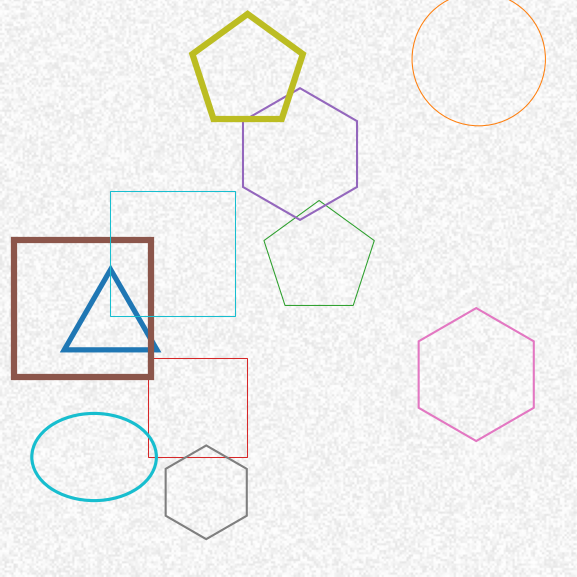[{"shape": "triangle", "thickness": 2.5, "radius": 0.46, "center": [0.192, 0.44]}, {"shape": "circle", "thickness": 0.5, "radius": 0.58, "center": [0.829, 0.897]}, {"shape": "pentagon", "thickness": 0.5, "radius": 0.5, "center": [0.553, 0.551]}, {"shape": "square", "thickness": 0.5, "radius": 0.43, "center": [0.342, 0.293]}, {"shape": "hexagon", "thickness": 1, "radius": 0.57, "center": [0.52, 0.732]}, {"shape": "square", "thickness": 3, "radius": 0.59, "center": [0.143, 0.465]}, {"shape": "hexagon", "thickness": 1, "radius": 0.58, "center": [0.825, 0.351]}, {"shape": "hexagon", "thickness": 1, "radius": 0.41, "center": [0.357, 0.147]}, {"shape": "pentagon", "thickness": 3, "radius": 0.5, "center": [0.429, 0.874]}, {"shape": "oval", "thickness": 1.5, "radius": 0.54, "center": [0.163, 0.208]}, {"shape": "square", "thickness": 0.5, "radius": 0.54, "center": [0.299, 0.56]}]